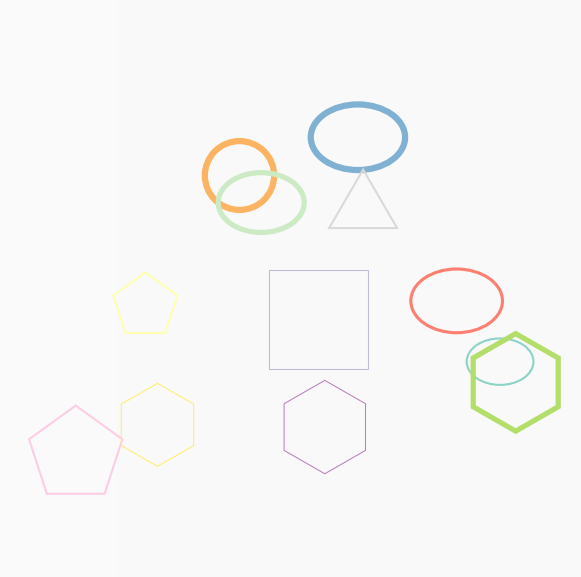[{"shape": "oval", "thickness": 1, "radius": 0.29, "center": [0.86, 0.373]}, {"shape": "pentagon", "thickness": 1, "radius": 0.29, "center": [0.25, 0.469]}, {"shape": "square", "thickness": 0.5, "radius": 0.43, "center": [0.548, 0.446]}, {"shape": "oval", "thickness": 1.5, "radius": 0.39, "center": [0.786, 0.478]}, {"shape": "oval", "thickness": 3, "radius": 0.41, "center": [0.616, 0.761]}, {"shape": "circle", "thickness": 3, "radius": 0.3, "center": [0.412, 0.695]}, {"shape": "hexagon", "thickness": 2.5, "radius": 0.42, "center": [0.887, 0.337]}, {"shape": "pentagon", "thickness": 1, "radius": 0.42, "center": [0.13, 0.212]}, {"shape": "triangle", "thickness": 1, "radius": 0.34, "center": [0.625, 0.638]}, {"shape": "hexagon", "thickness": 0.5, "radius": 0.4, "center": [0.559, 0.26]}, {"shape": "oval", "thickness": 2.5, "radius": 0.37, "center": [0.449, 0.648]}, {"shape": "hexagon", "thickness": 0.5, "radius": 0.36, "center": [0.271, 0.263]}]